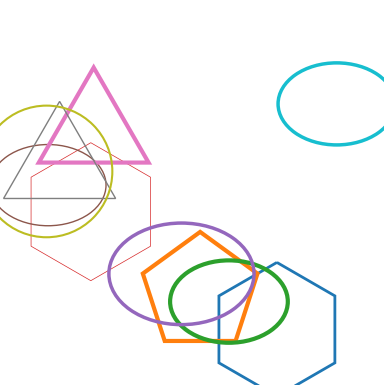[{"shape": "hexagon", "thickness": 2, "radius": 0.87, "center": [0.719, 0.144]}, {"shape": "pentagon", "thickness": 3, "radius": 0.78, "center": [0.52, 0.241]}, {"shape": "oval", "thickness": 3, "radius": 0.76, "center": [0.595, 0.217]}, {"shape": "hexagon", "thickness": 0.5, "radius": 0.9, "center": [0.236, 0.45]}, {"shape": "oval", "thickness": 2.5, "radius": 0.94, "center": [0.471, 0.289]}, {"shape": "oval", "thickness": 1, "radius": 0.75, "center": [0.125, 0.519]}, {"shape": "triangle", "thickness": 3, "radius": 0.82, "center": [0.243, 0.66]}, {"shape": "triangle", "thickness": 1, "radius": 0.84, "center": [0.155, 0.568]}, {"shape": "circle", "thickness": 1.5, "radius": 0.85, "center": [0.121, 0.555]}, {"shape": "oval", "thickness": 2.5, "radius": 0.76, "center": [0.874, 0.73]}]